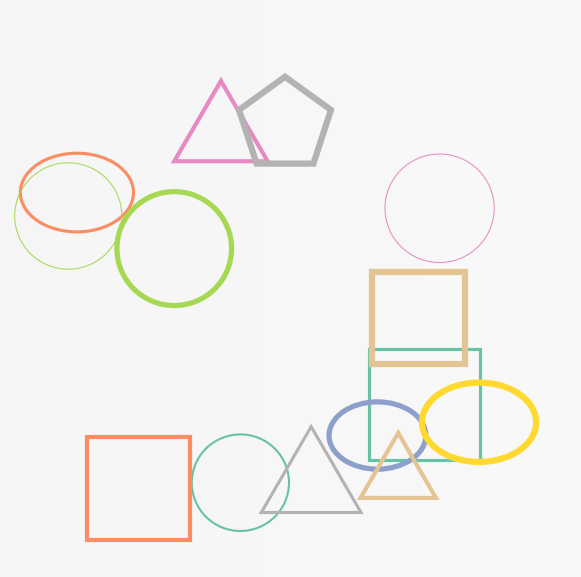[{"shape": "circle", "thickness": 1, "radius": 0.42, "center": [0.414, 0.163]}, {"shape": "square", "thickness": 1.5, "radius": 0.48, "center": [0.731, 0.299]}, {"shape": "oval", "thickness": 1.5, "radius": 0.49, "center": [0.132, 0.666]}, {"shape": "square", "thickness": 2, "radius": 0.44, "center": [0.238, 0.153]}, {"shape": "oval", "thickness": 2.5, "radius": 0.42, "center": [0.649, 0.245]}, {"shape": "triangle", "thickness": 2, "radius": 0.46, "center": [0.38, 0.766]}, {"shape": "circle", "thickness": 0.5, "radius": 0.47, "center": [0.756, 0.639]}, {"shape": "circle", "thickness": 2.5, "radius": 0.49, "center": [0.3, 0.569]}, {"shape": "circle", "thickness": 0.5, "radius": 0.46, "center": [0.117, 0.625]}, {"shape": "oval", "thickness": 3, "radius": 0.49, "center": [0.824, 0.268]}, {"shape": "triangle", "thickness": 2, "radius": 0.37, "center": [0.685, 0.174]}, {"shape": "square", "thickness": 3, "radius": 0.4, "center": [0.72, 0.449]}, {"shape": "triangle", "thickness": 1.5, "radius": 0.5, "center": [0.535, 0.161]}, {"shape": "pentagon", "thickness": 3, "radius": 0.42, "center": [0.49, 0.783]}]